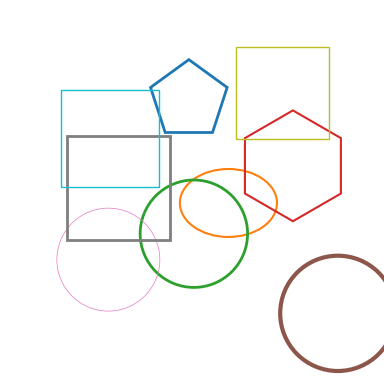[{"shape": "pentagon", "thickness": 2, "radius": 0.52, "center": [0.491, 0.741]}, {"shape": "oval", "thickness": 1.5, "radius": 0.63, "center": [0.593, 0.473]}, {"shape": "circle", "thickness": 2, "radius": 0.7, "center": [0.504, 0.393]}, {"shape": "hexagon", "thickness": 1.5, "radius": 0.72, "center": [0.761, 0.569]}, {"shape": "circle", "thickness": 3, "radius": 0.75, "center": [0.878, 0.186]}, {"shape": "circle", "thickness": 0.5, "radius": 0.67, "center": [0.281, 0.326]}, {"shape": "square", "thickness": 2, "radius": 0.67, "center": [0.308, 0.512]}, {"shape": "square", "thickness": 1, "radius": 0.6, "center": [0.734, 0.758]}, {"shape": "square", "thickness": 1, "radius": 0.63, "center": [0.285, 0.64]}]